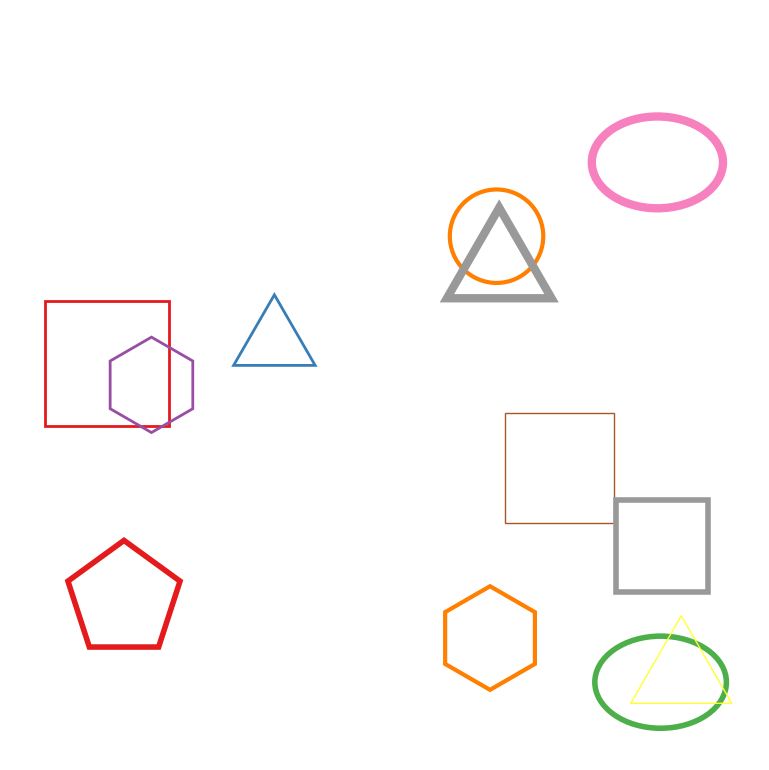[{"shape": "pentagon", "thickness": 2, "radius": 0.38, "center": [0.161, 0.222]}, {"shape": "square", "thickness": 1, "radius": 0.4, "center": [0.139, 0.528]}, {"shape": "triangle", "thickness": 1, "radius": 0.31, "center": [0.356, 0.556]}, {"shape": "oval", "thickness": 2, "radius": 0.43, "center": [0.858, 0.114]}, {"shape": "hexagon", "thickness": 1, "radius": 0.31, "center": [0.197, 0.5]}, {"shape": "hexagon", "thickness": 1.5, "radius": 0.34, "center": [0.636, 0.171]}, {"shape": "circle", "thickness": 1.5, "radius": 0.3, "center": [0.645, 0.693]}, {"shape": "triangle", "thickness": 0.5, "radius": 0.38, "center": [0.885, 0.124]}, {"shape": "square", "thickness": 0.5, "radius": 0.36, "center": [0.727, 0.393]}, {"shape": "oval", "thickness": 3, "radius": 0.43, "center": [0.854, 0.789]}, {"shape": "square", "thickness": 2, "radius": 0.3, "center": [0.859, 0.291]}, {"shape": "triangle", "thickness": 3, "radius": 0.39, "center": [0.648, 0.652]}]